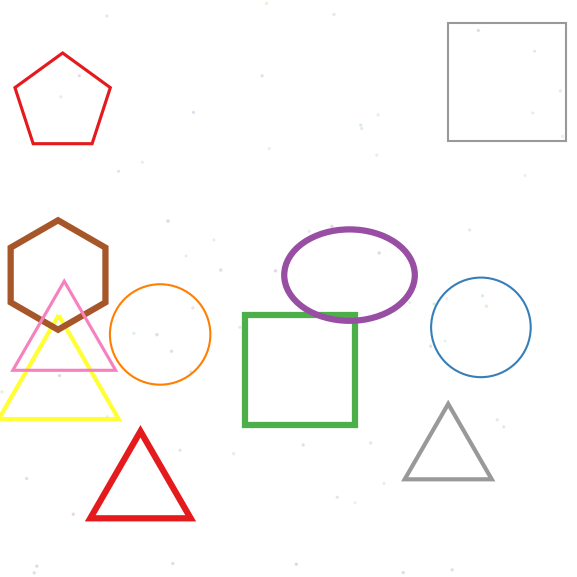[{"shape": "pentagon", "thickness": 1.5, "radius": 0.43, "center": [0.108, 0.821]}, {"shape": "triangle", "thickness": 3, "radius": 0.5, "center": [0.243, 0.152]}, {"shape": "circle", "thickness": 1, "radius": 0.43, "center": [0.833, 0.432]}, {"shape": "square", "thickness": 3, "radius": 0.48, "center": [0.52, 0.358]}, {"shape": "oval", "thickness": 3, "radius": 0.57, "center": [0.605, 0.523]}, {"shape": "circle", "thickness": 1, "radius": 0.43, "center": [0.277, 0.42]}, {"shape": "triangle", "thickness": 2, "radius": 0.6, "center": [0.102, 0.333]}, {"shape": "hexagon", "thickness": 3, "radius": 0.47, "center": [0.101, 0.523]}, {"shape": "triangle", "thickness": 1.5, "radius": 0.51, "center": [0.111, 0.409]}, {"shape": "triangle", "thickness": 2, "radius": 0.44, "center": [0.776, 0.213]}, {"shape": "square", "thickness": 1, "radius": 0.51, "center": [0.879, 0.858]}]